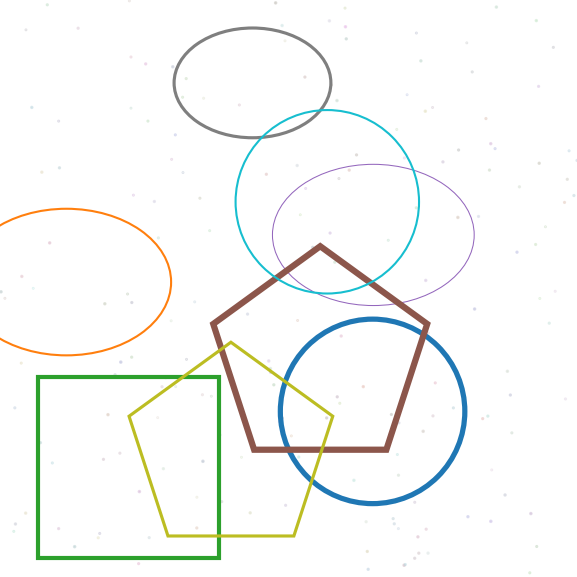[{"shape": "circle", "thickness": 2.5, "radius": 0.8, "center": [0.645, 0.287]}, {"shape": "oval", "thickness": 1, "radius": 0.91, "center": [0.115, 0.511]}, {"shape": "square", "thickness": 2, "radius": 0.78, "center": [0.223, 0.19]}, {"shape": "oval", "thickness": 0.5, "radius": 0.87, "center": [0.646, 0.592]}, {"shape": "pentagon", "thickness": 3, "radius": 0.97, "center": [0.555, 0.378]}, {"shape": "oval", "thickness": 1.5, "radius": 0.68, "center": [0.437, 0.856]}, {"shape": "pentagon", "thickness": 1.5, "radius": 0.93, "center": [0.4, 0.221]}, {"shape": "circle", "thickness": 1, "radius": 0.79, "center": [0.567, 0.65]}]